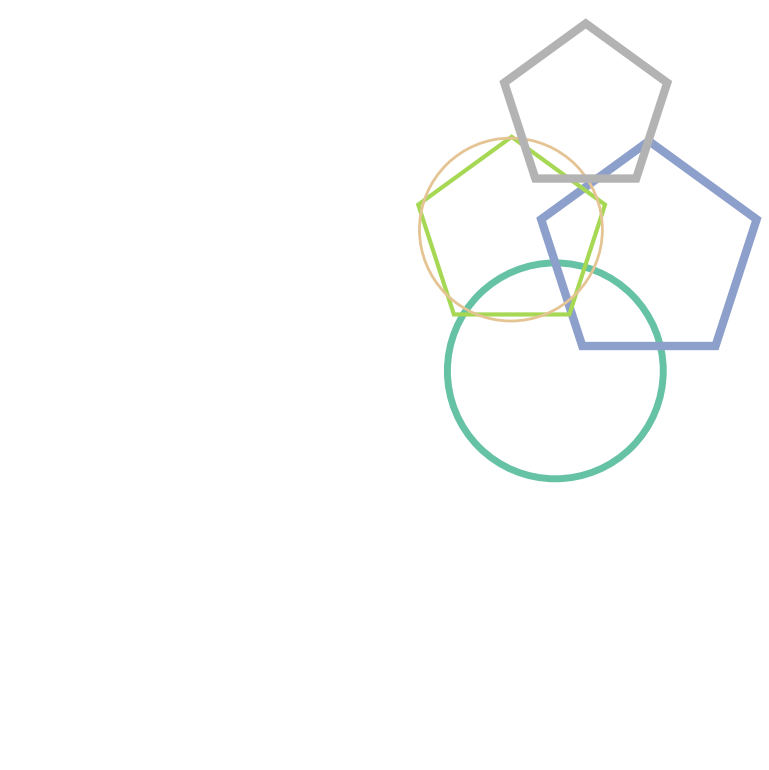[{"shape": "circle", "thickness": 2.5, "radius": 0.7, "center": [0.721, 0.518]}, {"shape": "pentagon", "thickness": 3, "radius": 0.74, "center": [0.843, 0.67]}, {"shape": "pentagon", "thickness": 1.5, "radius": 0.64, "center": [0.664, 0.695]}, {"shape": "circle", "thickness": 1, "radius": 0.59, "center": [0.664, 0.702]}, {"shape": "pentagon", "thickness": 3, "radius": 0.56, "center": [0.761, 0.858]}]